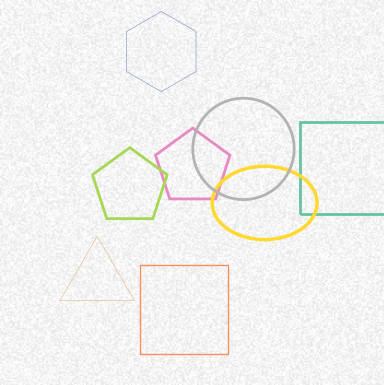[{"shape": "square", "thickness": 2, "radius": 0.6, "center": [0.9, 0.564]}, {"shape": "square", "thickness": 1, "radius": 0.58, "center": [0.478, 0.197]}, {"shape": "hexagon", "thickness": 0.5, "radius": 0.52, "center": [0.419, 0.866]}, {"shape": "pentagon", "thickness": 2, "radius": 0.51, "center": [0.501, 0.566]}, {"shape": "pentagon", "thickness": 2, "radius": 0.51, "center": [0.337, 0.515]}, {"shape": "oval", "thickness": 2.5, "radius": 0.68, "center": [0.687, 0.473]}, {"shape": "triangle", "thickness": 0.5, "radius": 0.56, "center": [0.252, 0.275]}, {"shape": "circle", "thickness": 2, "radius": 0.66, "center": [0.632, 0.613]}]